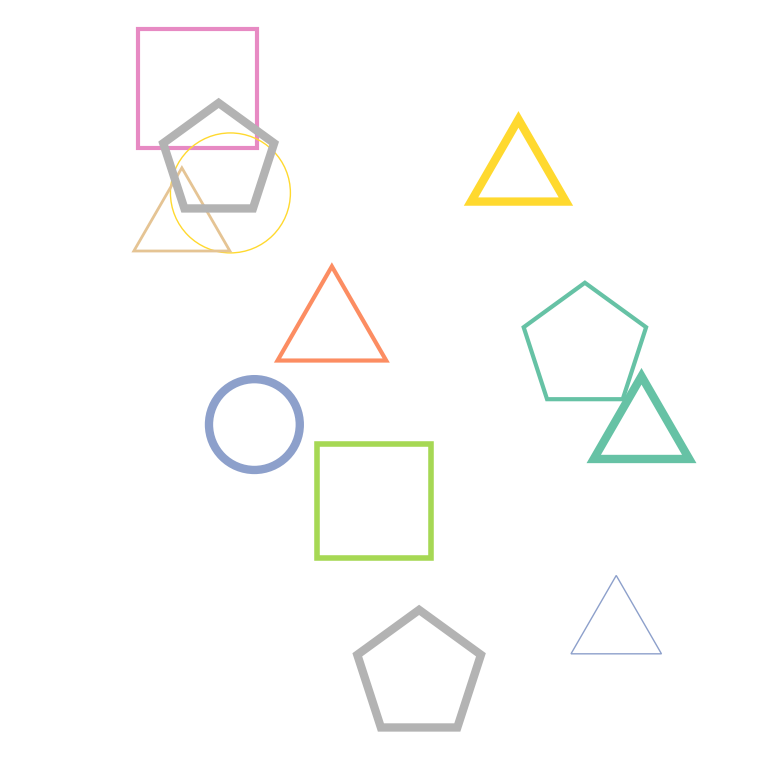[{"shape": "triangle", "thickness": 3, "radius": 0.36, "center": [0.833, 0.44]}, {"shape": "pentagon", "thickness": 1.5, "radius": 0.42, "center": [0.76, 0.549]}, {"shape": "triangle", "thickness": 1.5, "radius": 0.41, "center": [0.431, 0.573]}, {"shape": "circle", "thickness": 3, "radius": 0.29, "center": [0.33, 0.449]}, {"shape": "triangle", "thickness": 0.5, "radius": 0.34, "center": [0.8, 0.185]}, {"shape": "square", "thickness": 1.5, "radius": 0.39, "center": [0.256, 0.885]}, {"shape": "square", "thickness": 2, "radius": 0.37, "center": [0.486, 0.349]}, {"shape": "triangle", "thickness": 3, "radius": 0.36, "center": [0.673, 0.774]}, {"shape": "circle", "thickness": 0.5, "radius": 0.39, "center": [0.299, 0.749]}, {"shape": "triangle", "thickness": 1, "radius": 0.36, "center": [0.236, 0.71]}, {"shape": "pentagon", "thickness": 3, "radius": 0.42, "center": [0.544, 0.124]}, {"shape": "pentagon", "thickness": 3, "radius": 0.38, "center": [0.284, 0.791]}]